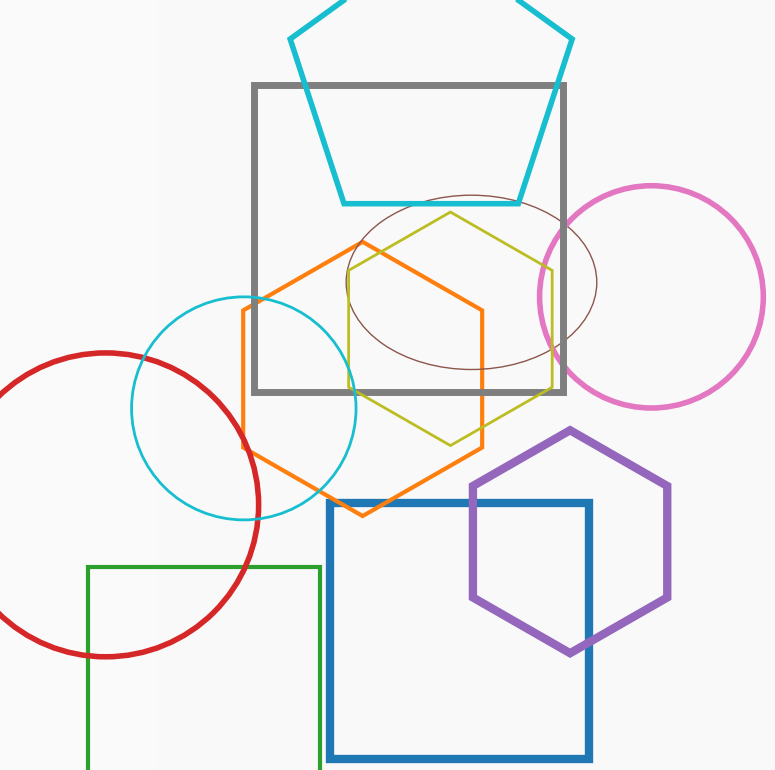[{"shape": "square", "thickness": 3, "radius": 0.83, "center": [0.593, 0.181]}, {"shape": "hexagon", "thickness": 1.5, "radius": 0.89, "center": [0.468, 0.508]}, {"shape": "square", "thickness": 1.5, "radius": 0.75, "center": [0.263, 0.115]}, {"shape": "circle", "thickness": 2, "radius": 0.99, "center": [0.136, 0.344]}, {"shape": "hexagon", "thickness": 3, "radius": 0.72, "center": [0.736, 0.296]}, {"shape": "oval", "thickness": 0.5, "radius": 0.81, "center": [0.608, 0.633]}, {"shape": "circle", "thickness": 2, "radius": 0.72, "center": [0.841, 0.614]}, {"shape": "square", "thickness": 2.5, "radius": 1.0, "center": [0.527, 0.69]}, {"shape": "hexagon", "thickness": 1, "radius": 0.76, "center": [0.581, 0.573]}, {"shape": "pentagon", "thickness": 2, "radius": 0.96, "center": [0.556, 0.89]}, {"shape": "circle", "thickness": 1, "radius": 0.72, "center": [0.315, 0.47]}]